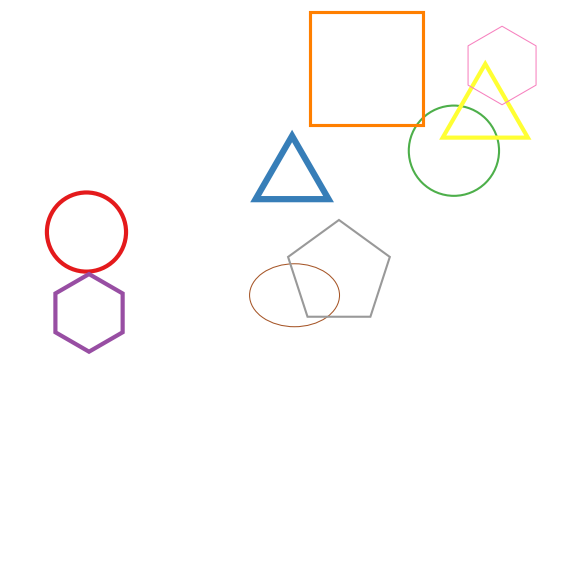[{"shape": "circle", "thickness": 2, "radius": 0.34, "center": [0.15, 0.597]}, {"shape": "triangle", "thickness": 3, "radius": 0.36, "center": [0.506, 0.691]}, {"shape": "circle", "thickness": 1, "radius": 0.39, "center": [0.786, 0.738]}, {"shape": "hexagon", "thickness": 2, "radius": 0.34, "center": [0.154, 0.457]}, {"shape": "square", "thickness": 1.5, "radius": 0.49, "center": [0.635, 0.881]}, {"shape": "triangle", "thickness": 2, "radius": 0.43, "center": [0.84, 0.803]}, {"shape": "oval", "thickness": 0.5, "radius": 0.39, "center": [0.51, 0.488]}, {"shape": "hexagon", "thickness": 0.5, "radius": 0.34, "center": [0.869, 0.886]}, {"shape": "pentagon", "thickness": 1, "radius": 0.46, "center": [0.587, 0.526]}]